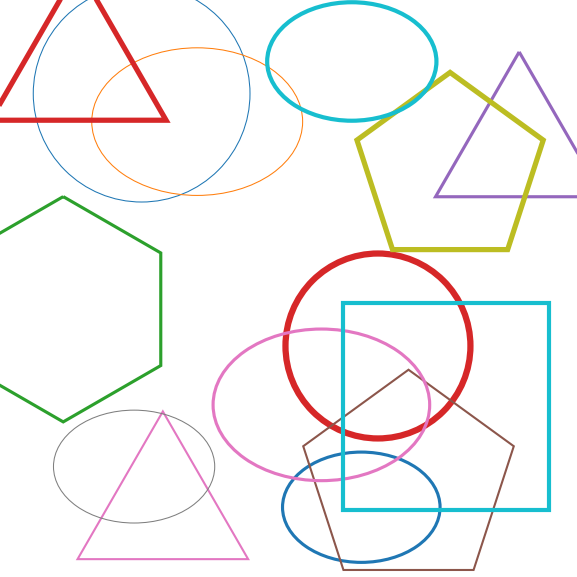[{"shape": "circle", "thickness": 0.5, "radius": 0.94, "center": [0.245, 0.837]}, {"shape": "oval", "thickness": 1.5, "radius": 0.68, "center": [0.626, 0.121]}, {"shape": "oval", "thickness": 0.5, "radius": 0.91, "center": [0.341, 0.789]}, {"shape": "hexagon", "thickness": 1.5, "radius": 0.98, "center": [0.109, 0.464]}, {"shape": "triangle", "thickness": 2.5, "radius": 0.88, "center": [0.136, 0.879]}, {"shape": "circle", "thickness": 3, "radius": 0.8, "center": [0.654, 0.4]}, {"shape": "triangle", "thickness": 1.5, "radius": 0.84, "center": [0.899, 0.742]}, {"shape": "pentagon", "thickness": 1, "radius": 0.96, "center": [0.707, 0.167]}, {"shape": "oval", "thickness": 1.5, "radius": 0.94, "center": [0.557, 0.298]}, {"shape": "triangle", "thickness": 1, "radius": 0.85, "center": [0.282, 0.116]}, {"shape": "oval", "thickness": 0.5, "radius": 0.7, "center": [0.232, 0.191]}, {"shape": "pentagon", "thickness": 2.5, "radius": 0.85, "center": [0.779, 0.704]}, {"shape": "oval", "thickness": 2, "radius": 0.73, "center": [0.609, 0.893]}, {"shape": "square", "thickness": 2, "radius": 0.89, "center": [0.772, 0.295]}]